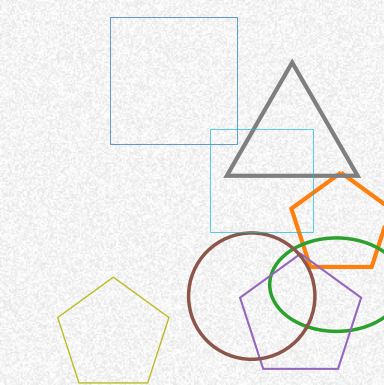[{"shape": "square", "thickness": 0.5, "radius": 0.82, "center": [0.45, 0.79]}, {"shape": "pentagon", "thickness": 3, "radius": 0.68, "center": [0.886, 0.416]}, {"shape": "oval", "thickness": 2.5, "radius": 0.87, "center": [0.874, 0.261]}, {"shape": "pentagon", "thickness": 1.5, "radius": 0.83, "center": [0.781, 0.176]}, {"shape": "circle", "thickness": 2.5, "radius": 0.82, "center": [0.654, 0.231]}, {"shape": "triangle", "thickness": 3, "radius": 0.98, "center": [0.759, 0.641]}, {"shape": "pentagon", "thickness": 1, "radius": 0.76, "center": [0.294, 0.128]}, {"shape": "square", "thickness": 0.5, "radius": 0.67, "center": [0.679, 0.53]}]